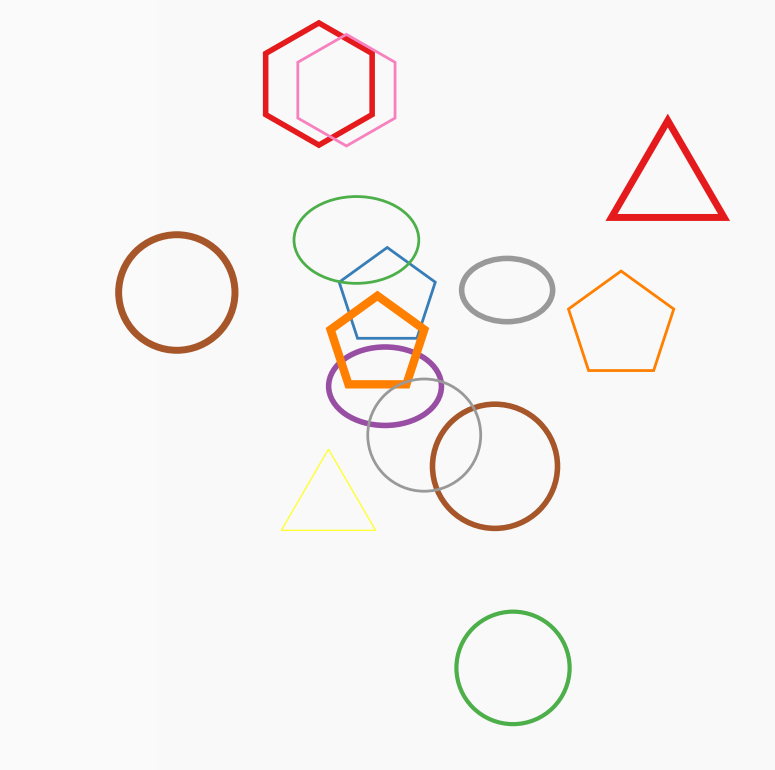[{"shape": "hexagon", "thickness": 2, "radius": 0.4, "center": [0.411, 0.891]}, {"shape": "triangle", "thickness": 2.5, "radius": 0.42, "center": [0.862, 0.76]}, {"shape": "pentagon", "thickness": 1, "radius": 0.33, "center": [0.5, 0.613]}, {"shape": "oval", "thickness": 1, "radius": 0.4, "center": [0.46, 0.688]}, {"shape": "circle", "thickness": 1.5, "radius": 0.37, "center": [0.662, 0.133]}, {"shape": "oval", "thickness": 2, "radius": 0.36, "center": [0.497, 0.498]}, {"shape": "pentagon", "thickness": 1, "radius": 0.36, "center": [0.801, 0.577]}, {"shape": "pentagon", "thickness": 3, "radius": 0.32, "center": [0.487, 0.552]}, {"shape": "triangle", "thickness": 0.5, "radius": 0.35, "center": [0.424, 0.346]}, {"shape": "circle", "thickness": 2.5, "radius": 0.38, "center": [0.228, 0.62]}, {"shape": "circle", "thickness": 2, "radius": 0.4, "center": [0.639, 0.394]}, {"shape": "hexagon", "thickness": 1, "radius": 0.36, "center": [0.447, 0.883]}, {"shape": "circle", "thickness": 1, "radius": 0.36, "center": [0.547, 0.435]}, {"shape": "oval", "thickness": 2, "radius": 0.29, "center": [0.654, 0.623]}]